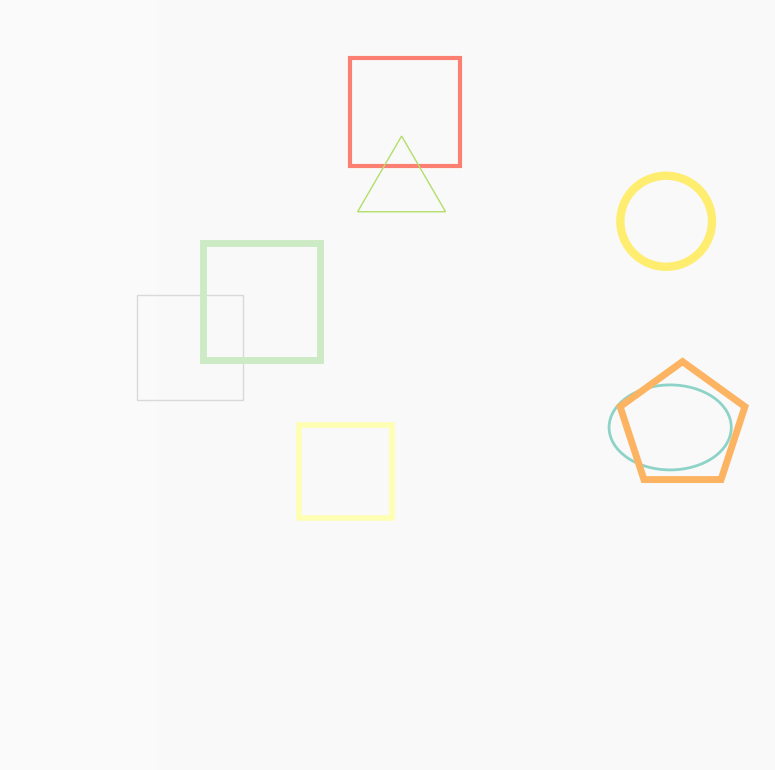[{"shape": "oval", "thickness": 1, "radius": 0.39, "center": [0.865, 0.445]}, {"shape": "square", "thickness": 2, "radius": 0.3, "center": [0.445, 0.388]}, {"shape": "square", "thickness": 1.5, "radius": 0.35, "center": [0.523, 0.855]}, {"shape": "pentagon", "thickness": 2.5, "radius": 0.42, "center": [0.881, 0.446]}, {"shape": "triangle", "thickness": 0.5, "radius": 0.33, "center": [0.518, 0.758]}, {"shape": "square", "thickness": 0.5, "radius": 0.34, "center": [0.245, 0.548]}, {"shape": "square", "thickness": 2.5, "radius": 0.38, "center": [0.337, 0.608]}, {"shape": "circle", "thickness": 3, "radius": 0.3, "center": [0.86, 0.713]}]